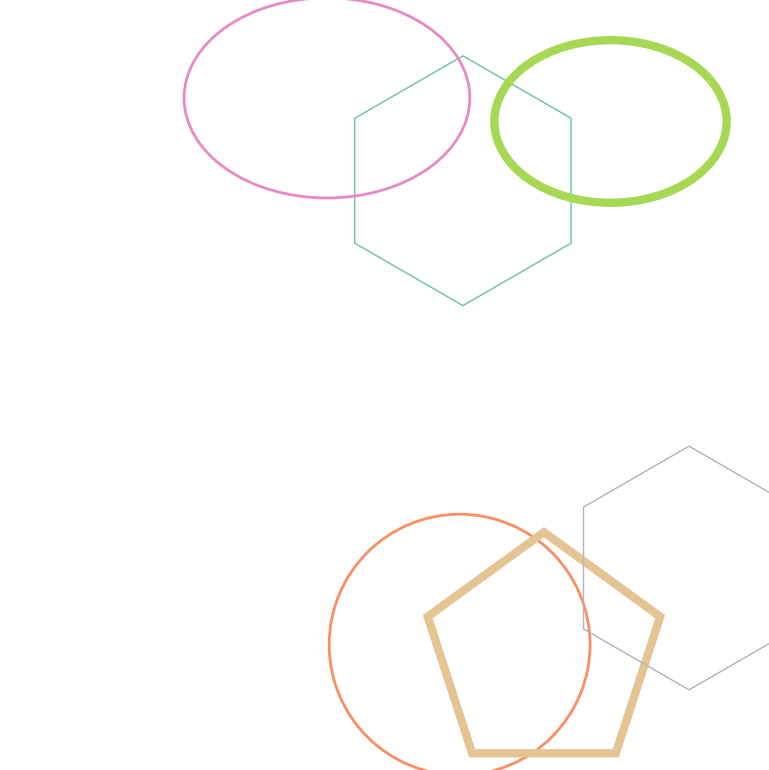[{"shape": "hexagon", "thickness": 0.5, "radius": 0.81, "center": [0.601, 0.765]}, {"shape": "circle", "thickness": 1, "radius": 0.85, "center": [0.597, 0.163]}, {"shape": "oval", "thickness": 1, "radius": 0.93, "center": [0.425, 0.873]}, {"shape": "oval", "thickness": 3, "radius": 0.75, "center": [0.793, 0.842]}, {"shape": "pentagon", "thickness": 3, "radius": 0.79, "center": [0.706, 0.15]}, {"shape": "hexagon", "thickness": 0.5, "radius": 0.79, "center": [0.895, 0.262]}]